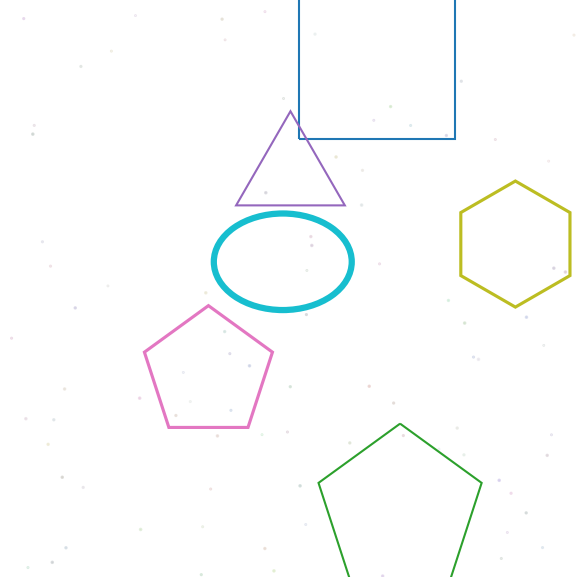[{"shape": "square", "thickness": 1, "radius": 0.67, "center": [0.653, 0.894]}, {"shape": "pentagon", "thickness": 1, "radius": 0.74, "center": [0.693, 0.117]}, {"shape": "triangle", "thickness": 1, "radius": 0.54, "center": [0.503, 0.698]}, {"shape": "pentagon", "thickness": 1.5, "radius": 0.58, "center": [0.361, 0.353]}, {"shape": "hexagon", "thickness": 1.5, "radius": 0.55, "center": [0.892, 0.576]}, {"shape": "oval", "thickness": 3, "radius": 0.6, "center": [0.49, 0.546]}]